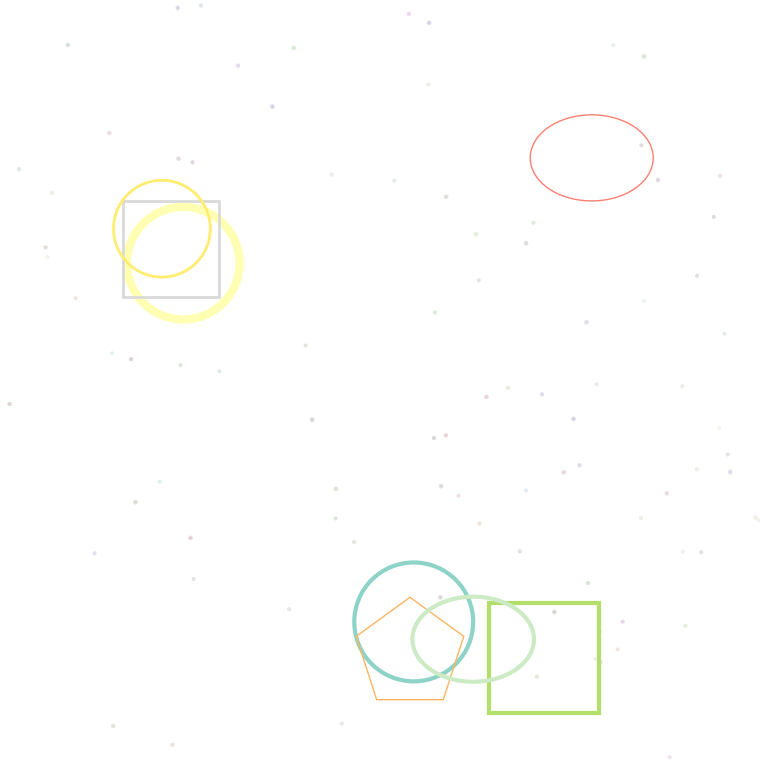[{"shape": "circle", "thickness": 1.5, "radius": 0.39, "center": [0.537, 0.192]}, {"shape": "circle", "thickness": 3, "radius": 0.37, "center": [0.238, 0.658]}, {"shape": "oval", "thickness": 0.5, "radius": 0.4, "center": [0.768, 0.795]}, {"shape": "pentagon", "thickness": 0.5, "radius": 0.37, "center": [0.532, 0.151]}, {"shape": "square", "thickness": 1.5, "radius": 0.36, "center": [0.707, 0.145]}, {"shape": "square", "thickness": 1, "radius": 0.31, "center": [0.222, 0.676]}, {"shape": "oval", "thickness": 1.5, "radius": 0.39, "center": [0.615, 0.17]}, {"shape": "circle", "thickness": 1, "radius": 0.31, "center": [0.21, 0.703]}]